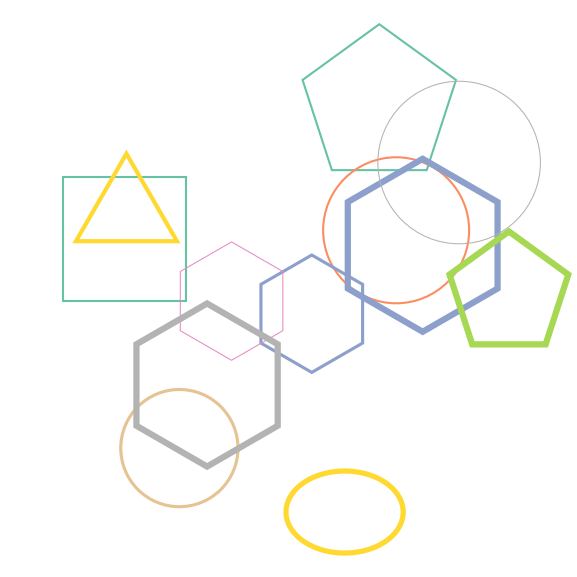[{"shape": "square", "thickness": 1, "radius": 0.54, "center": [0.216, 0.585]}, {"shape": "pentagon", "thickness": 1, "radius": 0.7, "center": [0.657, 0.818]}, {"shape": "circle", "thickness": 1, "radius": 0.63, "center": [0.686, 0.6]}, {"shape": "hexagon", "thickness": 3, "radius": 0.75, "center": [0.732, 0.574]}, {"shape": "hexagon", "thickness": 1.5, "radius": 0.51, "center": [0.54, 0.456]}, {"shape": "hexagon", "thickness": 0.5, "radius": 0.51, "center": [0.401, 0.478]}, {"shape": "pentagon", "thickness": 3, "radius": 0.54, "center": [0.881, 0.49]}, {"shape": "triangle", "thickness": 2, "radius": 0.51, "center": [0.219, 0.632]}, {"shape": "oval", "thickness": 2.5, "radius": 0.51, "center": [0.597, 0.112]}, {"shape": "circle", "thickness": 1.5, "radius": 0.51, "center": [0.311, 0.223]}, {"shape": "circle", "thickness": 0.5, "radius": 0.7, "center": [0.795, 0.718]}, {"shape": "hexagon", "thickness": 3, "radius": 0.71, "center": [0.359, 0.332]}]